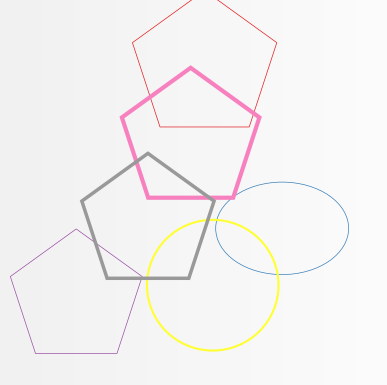[{"shape": "pentagon", "thickness": 0.5, "radius": 0.98, "center": [0.528, 0.829]}, {"shape": "oval", "thickness": 0.5, "radius": 0.86, "center": [0.728, 0.407]}, {"shape": "pentagon", "thickness": 0.5, "radius": 0.89, "center": [0.197, 0.226]}, {"shape": "circle", "thickness": 1.5, "radius": 0.85, "center": [0.549, 0.259]}, {"shape": "pentagon", "thickness": 3, "radius": 0.93, "center": [0.492, 0.637]}, {"shape": "pentagon", "thickness": 2.5, "radius": 0.9, "center": [0.382, 0.422]}]